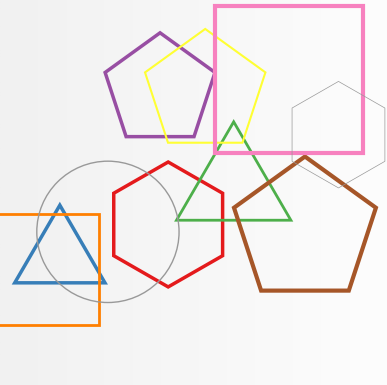[{"shape": "hexagon", "thickness": 2.5, "radius": 0.81, "center": [0.434, 0.417]}, {"shape": "triangle", "thickness": 2.5, "radius": 0.67, "center": [0.154, 0.333]}, {"shape": "triangle", "thickness": 2, "radius": 0.85, "center": [0.603, 0.513]}, {"shape": "pentagon", "thickness": 2.5, "radius": 0.75, "center": [0.413, 0.766]}, {"shape": "square", "thickness": 2, "radius": 0.72, "center": [0.111, 0.3]}, {"shape": "pentagon", "thickness": 1.5, "radius": 0.82, "center": [0.53, 0.761]}, {"shape": "pentagon", "thickness": 3, "radius": 0.96, "center": [0.787, 0.401]}, {"shape": "square", "thickness": 3, "radius": 0.95, "center": [0.746, 0.793]}, {"shape": "hexagon", "thickness": 0.5, "radius": 0.69, "center": [0.873, 0.65]}, {"shape": "circle", "thickness": 1, "radius": 0.92, "center": [0.279, 0.398]}]